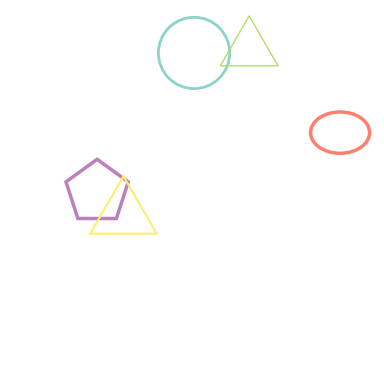[{"shape": "circle", "thickness": 2, "radius": 0.46, "center": [0.504, 0.862]}, {"shape": "oval", "thickness": 2.5, "radius": 0.38, "center": [0.883, 0.655]}, {"shape": "triangle", "thickness": 1, "radius": 0.43, "center": [0.647, 0.872]}, {"shape": "pentagon", "thickness": 2.5, "radius": 0.43, "center": [0.252, 0.501]}, {"shape": "triangle", "thickness": 1.5, "radius": 0.5, "center": [0.321, 0.443]}]